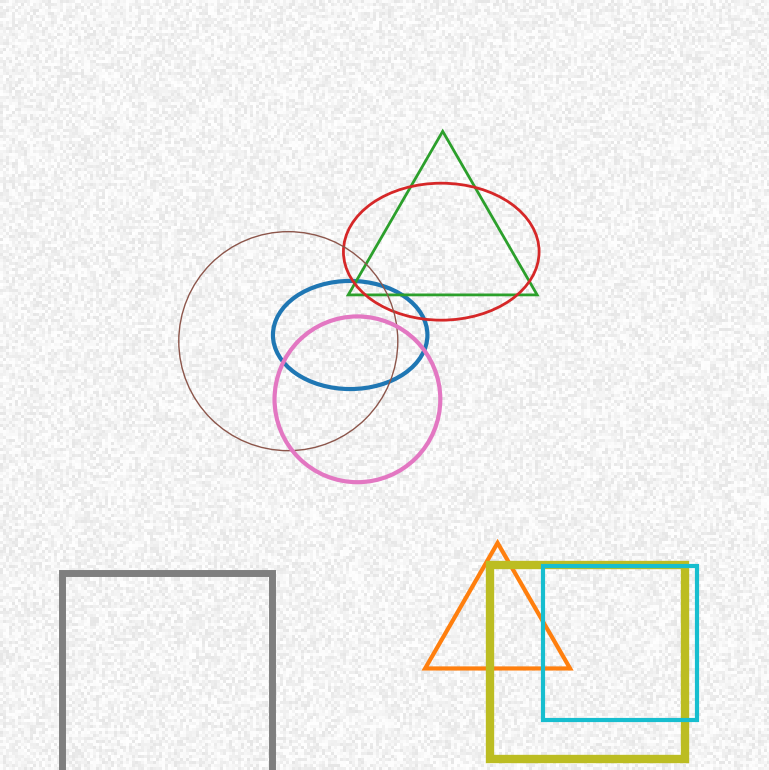[{"shape": "oval", "thickness": 1.5, "radius": 0.5, "center": [0.455, 0.565]}, {"shape": "triangle", "thickness": 1.5, "radius": 0.54, "center": [0.646, 0.186]}, {"shape": "triangle", "thickness": 1, "radius": 0.71, "center": [0.575, 0.688]}, {"shape": "oval", "thickness": 1, "radius": 0.64, "center": [0.573, 0.673]}, {"shape": "circle", "thickness": 0.5, "radius": 0.71, "center": [0.374, 0.557]}, {"shape": "circle", "thickness": 1.5, "radius": 0.54, "center": [0.464, 0.481]}, {"shape": "square", "thickness": 2.5, "radius": 0.68, "center": [0.217, 0.12]}, {"shape": "square", "thickness": 3, "radius": 0.63, "center": [0.763, 0.14]}, {"shape": "square", "thickness": 1.5, "radius": 0.5, "center": [0.805, 0.165]}]